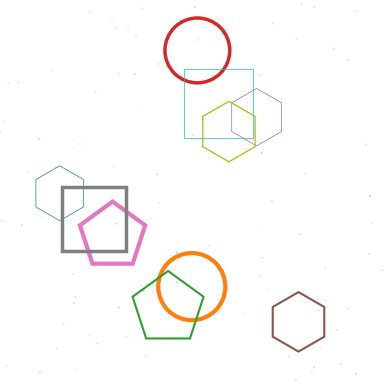[{"shape": "hexagon", "thickness": 0.5, "radius": 0.36, "center": [0.155, 0.498]}, {"shape": "circle", "thickness": 3, "radius": 0.44, "center": [0.498, 0.256]}, {"shape": "pentagon", "thickness": 1.5, "radius": 0.48, "center": [0.437, 0.199]}, {"shape": "circle", "thickness": 2.5, "radius": 0.42, "center": [0.513, 0.869]}, {"shape": "hexagon", "thickness": 0.5, "radius": 0.37, "center": [0.666, 0.696]}, {"shape": "hexagon", "thickness": 1.5, "radius": 0.39, "center": [0.775, 0.164]}, {"shape": "pentagon", "thickness": 3, "radius": 0.45, "center": [0.292, 0.387]}, {"shape": "square", "thickness": 2.5, "radius": 0.41, "center": [0.245, 0.432]}, {"shape": "hexagon", "thickness": 1, "radius": 0.39, "center": [0.595, 0.658]}, {"shape": "square", "thickness": 0.5, "radius": 0.45, "center": [0.568, 0.732]}]